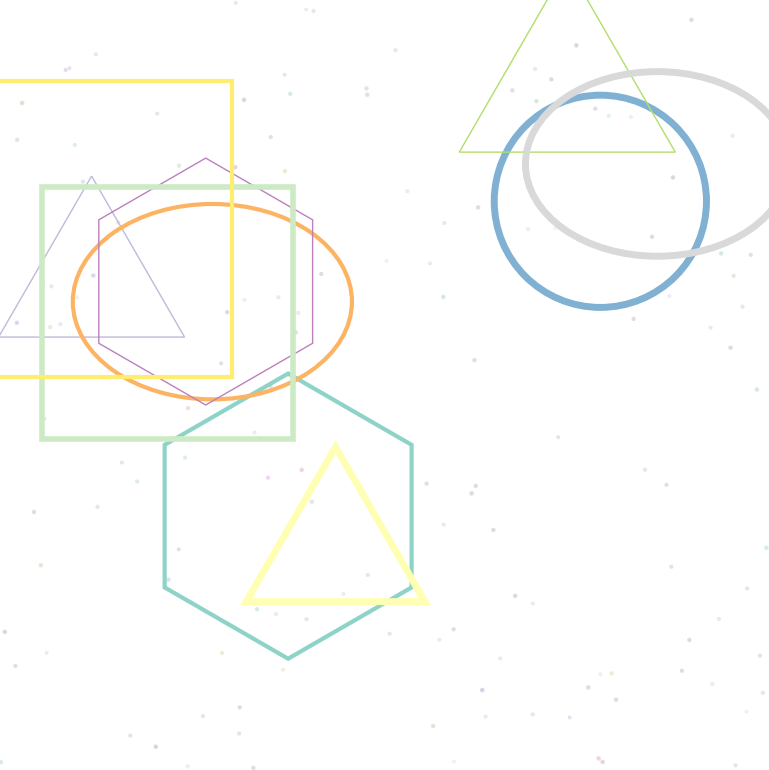[{"shape": "hexagon", "thickness": 1.5, "radius": 0.93, "center": [0.374, 0.33]}, {"shape": "triangle", "thickness": 2.5, "radius": 0.67, "center": [0.436, 0.286]}, {"shape": "triangle", "thickness": 0.5, "radius": 0.7, "center": [0.119, 0.632]}, {"shape": "circle", "thickness": 2.5, "radius": 0.69, "center": [0.78, 0.739]}, {"shape": "oval", "thickness": 1.5, "radius": 0.91, "center": [0.276, 0.608]}, {"shape": "triangle", "thickness": 0.5, "radius": 0.81, "center": [0.737, 0.883]}, {"shape": "oval", "thickness": 2.5, "radius": 0.86, "center": [0.854, 0.787]}, {"shape": "hexagon", "thickness": 0.5, "radius": 0.8, "center": [0.267, 0.634]}, {"shape": "square", "thickness": 2, "radius": 0.82, "center": [0.217, 0.594]}, {"shape": "square", "thickness": 1.5, "radius": 0.96, "center": [0.109, 0.703]}]